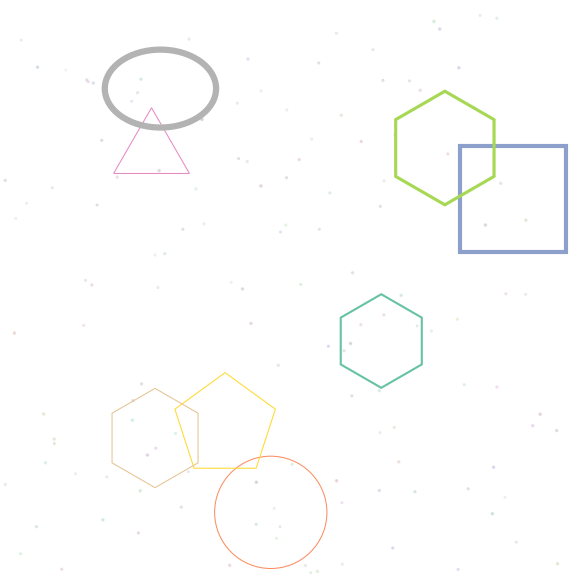[{"shape": "hexagon", "thickness": 1, "radius": 0.41, "center": [0.66, 0.409]}, {"shape": "circle", "thickness": 0.5, "radius": 0.49, "center": [0.469, 0.112]}, {"shape": "square", "thickness": 2, "radius": 0.46, "center": [0.888, 0.655]}, {"shape": "triangle", "thickness": 0.5, "radius": 0.38, "center": [0.262, 0.737]}, {"shape": "hexagon", "thickness": 1.5, "radius": 0.49, "center": [0.77, 0.743]}, {"shape": "pentagon", "thickness": 0.5, "radius": 0.46, "center": [0.39, 0.262]}, {"shape": "hexagon", "thickness": 0.5, "radius": 0.43, "center": [0.268, 0.241]}, {"shape": "oval", "thickness": 3, "radius": 0.48, "center": [0.278, 0.846]}]